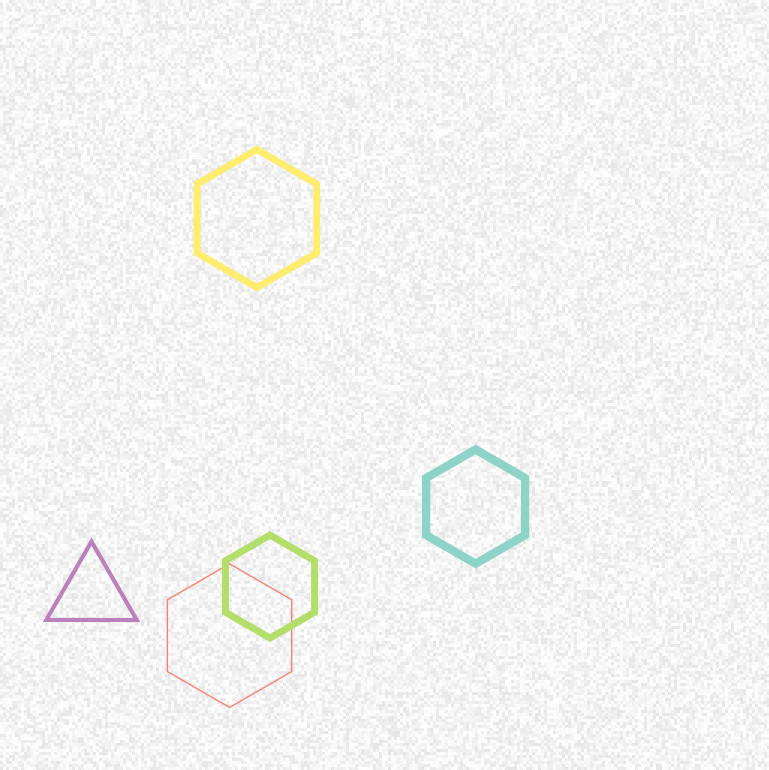[{"shape": "hexagon", "thickness": 3, "radius": 0.37, "center": [0.618, 0.342]}, {"shape": "hexagon", "thickness": 0.5, "radius": 0.47, "center": [0.298, 0.174]}, {"shape": "hexagon", "thickness": 2.5, "radius": 0.33, "center": [0.351, 0.238]}, {"shape": "triangle", "thickness": 1.5, "radius": 0.34, "center": [0.119, 0.229]}, {"shape": "hexagon", "thickness": 2.5, "radius": 0.45, "center": [0.334, 0.716]}]